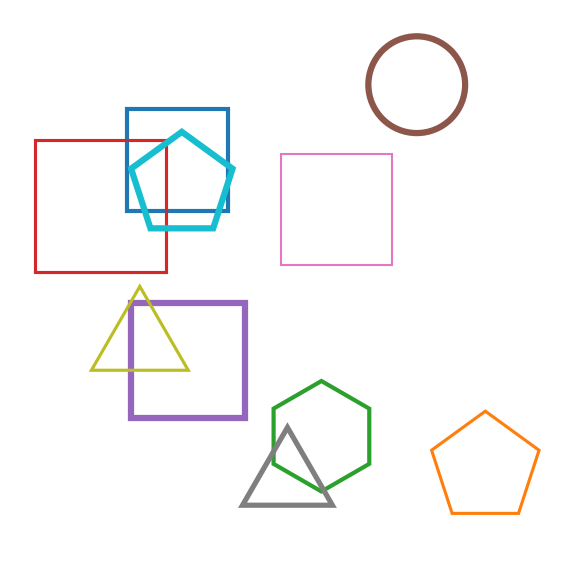[{"shape": "square", "thickness": 2, "radius": 0.44, "center": [0.308, 0.722]}, {"shape": "pentagon", "thickness": 1.5, "radius": 0.49, "center": [0.84, 0.189]}, {"shape": "hexagon", "thickness": 2, "radius": 0.48, "center": [0.557, 0.244]}, {"shape": "square", "thickness": 1.5, "radius": 0.57, "center": [0.175, 0.642]}, {"shape": "square", "thickness": 3, "radius": 0.5, "center": [0.325, 0.375]}, {"shape": "circle", "thickness": 3, "radius": 0.42, "center": [0.722, 0.852]}, {"shape": "square", "thickness": 1, "radius": 0.48, "center": [0.583, 0.637]}, {"shape": "triangle", "thickness": 2.5, "radius": 0.45, "center": [0.498, 0.169]}, {"shape": "triangle", "thickness": 1.5, "radius": 0.48, "center": [0.242, 0.406]}, {"shape": "pentagon", "thickness": 3, "radius": 0.46, "center": [0.315, 0.678]}]